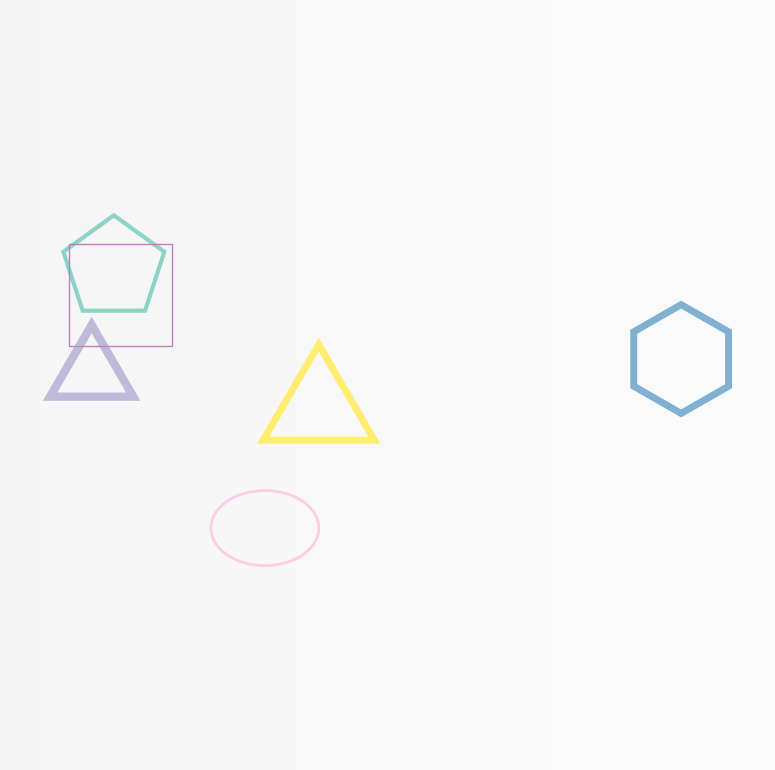[{"shape": "pentagon", "thickness": 1.5, "radius": 0.34, "center": [0.147, 0.652]}, {"shape": "triangle", "thickness": 3, "radius": 0.31, "center": [0.118, 0.516]}, {"shape": "hexagon", "thickness": 2.5, "radius": 0.35, "center": [0.879, 0.534]}, {"shape": "oval", "thickness": 1, "radius": 0.35, "center": [0.342, 0.314]}, {"shape": "square", "thickness": 0.5, "radius": 0.33, "center": [0.156, 0.617]}, {"shape": "triangle", "thickness": 2.5, "radius": 0.41, "center": [0.411, 0.47]}]